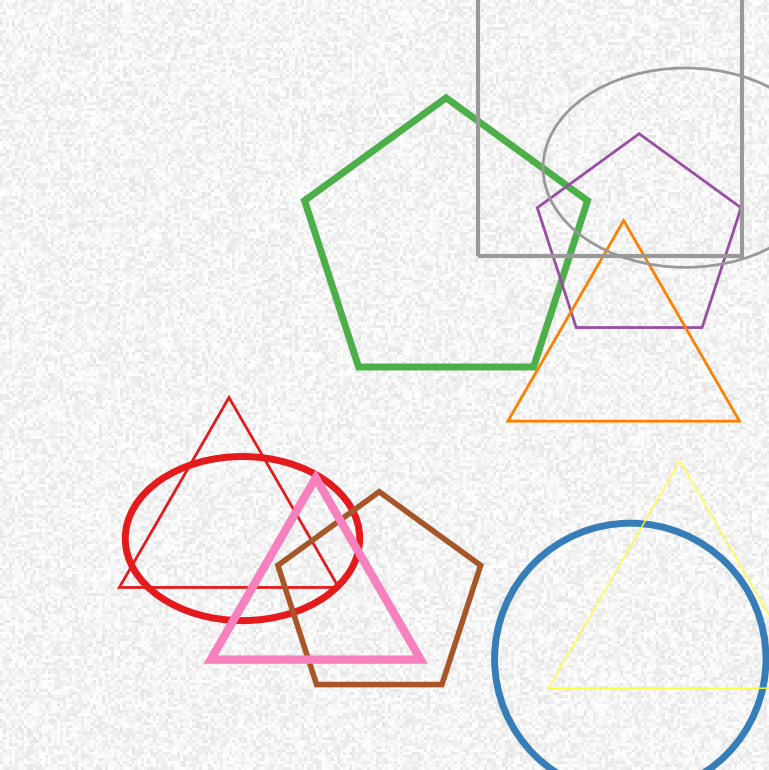[{"shape": "oval", "thickness": 2.5, "radius": 0.76, "center": [0.315, 0.301]}, {"shape": "triangle", "thickness": 1, "radius": 0.82, "center": [0.297, 0.319]}, {"shape": "circle", "thickness": 2.5, "radius": 0.88, "center": [0.819, 0.144]}, {"shape": "pentagon", "thickness": 2.5, "radius": 0.97, "center": [0.579, 0.68]}, {"shape": "pentagon", "thickness": 1, "radius": 0.7, "center": [0.83, 0.687]}, {"shape": "triangle", "thickness": 1, "radius": 0.87, "center": [0.81, 0.54]}, {"shape": "triangle", "thickness": 0.5, "radius": 0.98, "center": [0.883, 0.205]}, {"shape": "pentagon", "thickness": 2, "radius": 0.69, "center": [0.493, 0.223]}, {"shape": "triangle", "thickness": 3, "radius": 0.79, "center": [0.41, 0.222]}, {"shape": "square", "thickness": 1.5, "radius": 0.86, "center": [0.792, 0.839]}, {"shape": "oval", "thickness": 1, "radius": 0.92, "center": [0.89, 0.782]}]